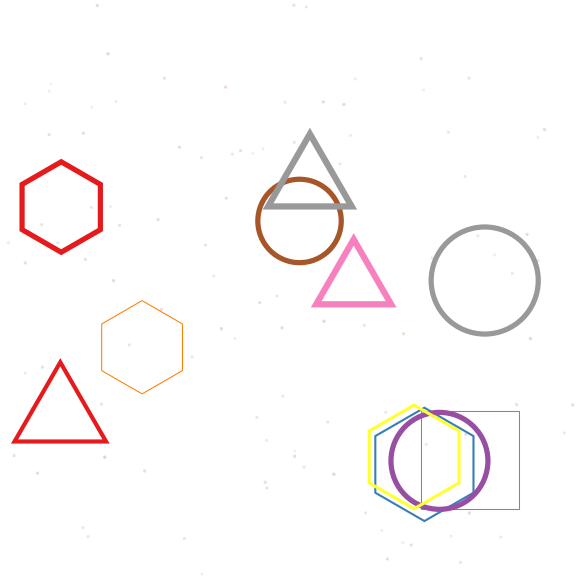[{"shape": "hexagon", "thickness": 2.5, "radius": 0.39, "center": [0.106, 0.641]}, {"shape": "triangle", "thickness": 2, "radius": 0.46, "center": [0.104, 0.28]}, {"shape": "hexagon", "thickness": 1, "radius": 0.49, "center": [0.735, 0.195]}, {"shape": "square", "thickness": 0.5, "radius": 0.43, "center": [0.814, 0.203]}, {"shape": "circle", "thickness": 2.5, "radius": 0.42, "center": [0.761, 0.201]}, {"shape": "hexagon", "thickness": 0.5, "radius": 0.4, "center": [0.246, 0.398]}, {"shape": "hexagon", "thickness": 1.5, "radius": 0.45, "center": [0.717, 0.208]}, {"shape": "circle", "thickness": 2.5, "radius": 0.36, "center": [0.519, 0.617]}, {"shape": "triangle", "thickness": 3, "radius": 0.37, "center": [0.612, 0.51]}, {"shape": "circle", "thickness": 2.5, "radius": 0.46, "center": [0.839, 0.513]}, {"shape": "triangle", "thickness": 3, "radius": 0.42, "center": [0.537, 0.683]}]